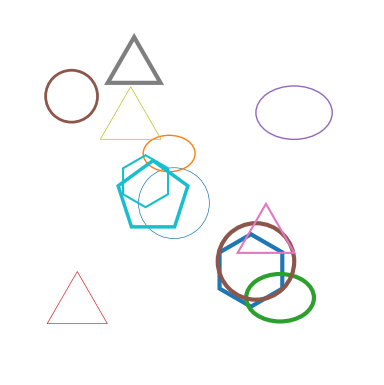[{"shape": "circle", "thickness": 0.5, "radius": 0.46, "center": [0.452, 0.472]}, {"shape": "hexagon", "thickness": 3, "radius": 0.47, "center": [0.652, 0.298]}, {"shape": "oval", "thickness": 1, "radius": 0.34, "center": [0.439, 0.601]}, {"shape": "oval", "thickness": 3, "radius": 0.44, "center": [0.727, 0.227]}, {"shape": "triangle", "thickness": 0.5, "radius": 0.45, "center": [0.201, 0.204]}, {"shape": "oval", "thickness": 1, "radius": 0.5, "center": [0.764, 0.707]}, {"shape": "circle", "thickness": 2, "radius": 0.34, "center": [0.186, 0.75]}, {"shape": "circle", "thickness": 3, "radius": 0.5, "center": [0.665, 0.321]}, {"shape": "triangle", "thickness": 1.5, "radius": 0.42, "center": [0.691, 0.386]}, {"shape": "triangle", "thickness": 3, "radius": 0.4, "center": [0.348, 0.824]}, {"shape": "triangle", "thickness": 0.5, "radius": 0.46, "center": [0.339, 0.684]}, {"shape": "pentagon", "thickness": 2.5, "radius": 0.48, "center": [0.397, 0.488]}, {"shape": "hexagon", "thickness": 1.5, "radius": 0.34, "center": [0.378, 0.529]}]